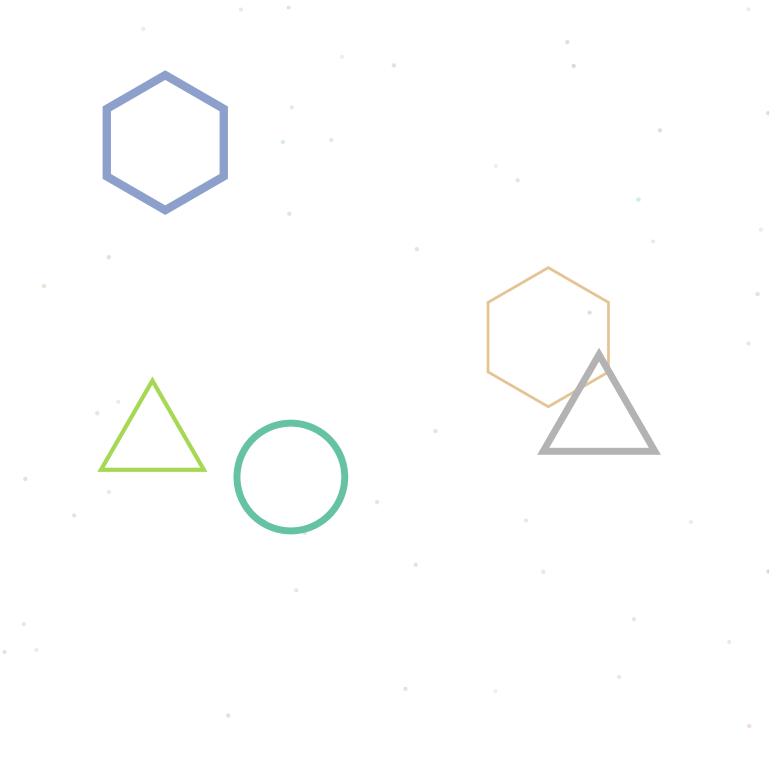[{"shape": "circle", "thickness": 2.5, "radius": 0.35, "center": [0.378, 0.38]}, {"shape": "hexagon", "thickness": 3, "radius": 0.44, "center": [0.215, 0.815]}, {"shape": "triangle", "thickness": 1.5, "radius": 0.39, "center": [0.198, 0.428]}, {"shape": "hexagon", "thickness": 1, "radius": 0.45, "center": [0.712, 0.562]}, {"shape": "triangle", "thickness": 2.5, "radius": 0.42, "center": [0.778, 0.456]}]